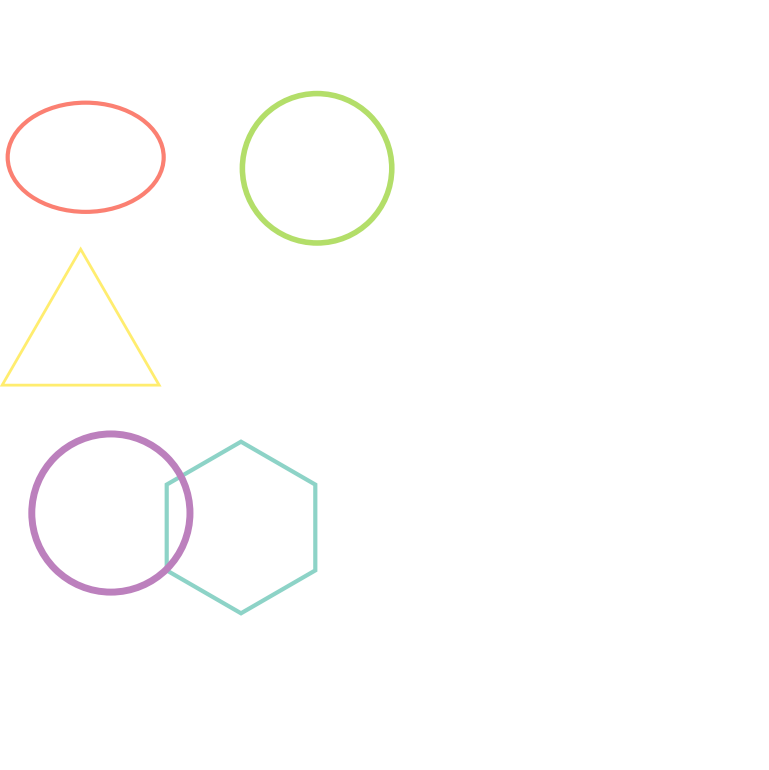[{"shape": "hexagon", "thickness": 1.5, "radius": 0.56, "center": [0.313, 0.315]}, {"shape": "oval", "thickness": 1.5, "radius": 0.51, "center": [0.111, 0.796]}, {"shape": "circle", "thickness": 2, "radius": 0.49, "center": [0.412, 0.781]}, {"shape": "circle", "thickness": 2.5, "radius": 0.51, "center": [0.144, 0.334]}, {"shape": "triangle", "thickness": 1, "radius": 0.59, "center": [0.105, 0.559]}]